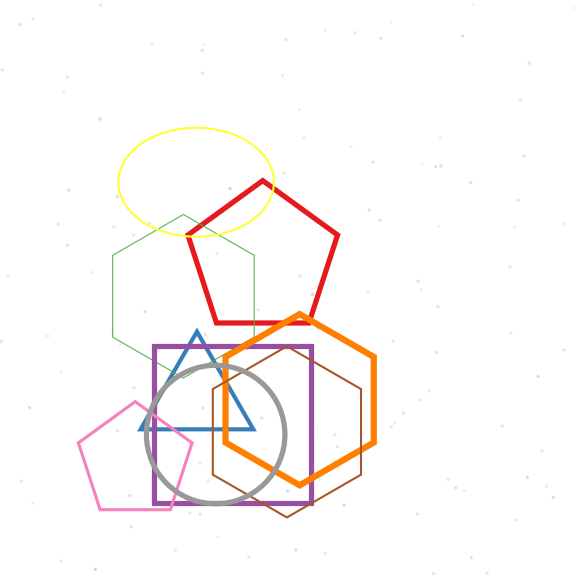[{"shape": "pentagon", "thickness": 2.5, "radius": 0.68, "center": [0.455, 0.55]}, {"shape": "triangle", "thickness": 2, "radius": 0.56, "center": [0.341, 0.312]}, {"shape": "hexagon", "thickness": 0.5, "radius": 0.71, "center": [0.318, 0.486]}, {"shape": "square", "thickness": 2.5, "radius": 0.68, "center": [0.403, 0.264]}, {"shape": "hexagon", "thickness": 3, "radius": 0.74, "center": [0.519, 0.307]}, {"shape": "oval", "thickness": 1, "radius": 0.67, "center": [0.34, 0.684]}, {"shape": "hexagon", "thickness": 1, "radius": 0.74, "center": [0.497, 0.251]}, {"shape": "pentagon", "thickness": 1.5, "radius": 0.52, "center": [0.234, 0.2]}, {"shape": "circle", "thickness": 2.5, "radius": 0.6, "center": [0.373, 0.247]}]